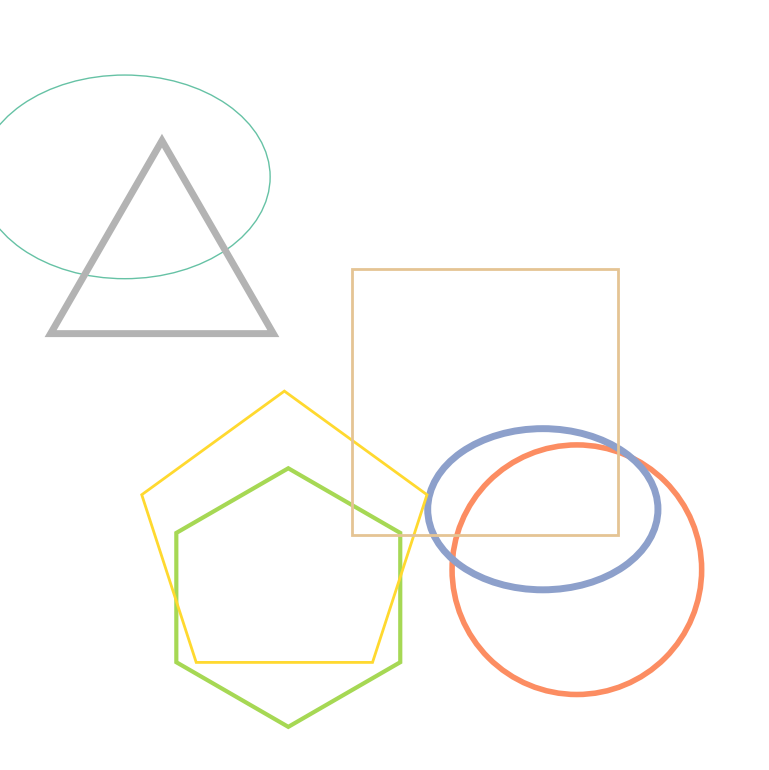[{"shape": "oval", "thickness": 0.5, "radius": 0.94, "center": [0.162, 0.77]}, {"shape": "circle", "thickness": 2, "radius": 0.81, "center": [0.749, 0.26]}, {"shape": "oval", "thickness": 2.5, "radius": 0.75, "center": [0.705, 0.339]}, {"shape": "hexagon", "thickness": 1.5, "radius": 0.84, "center": [0.374, 0.224]}, {"shape": "pentagon", "thickness": 1, "radius": 0.97, "center": [0.369, 0.297]}, {"shape": "square", "thickness": 1, "radius": 0.86, "center": [0.63, 0.478]}, {"shape": "triangle", "thickness": 2.5, "radius": 0.83, "center": [0.21, 0.65]}]